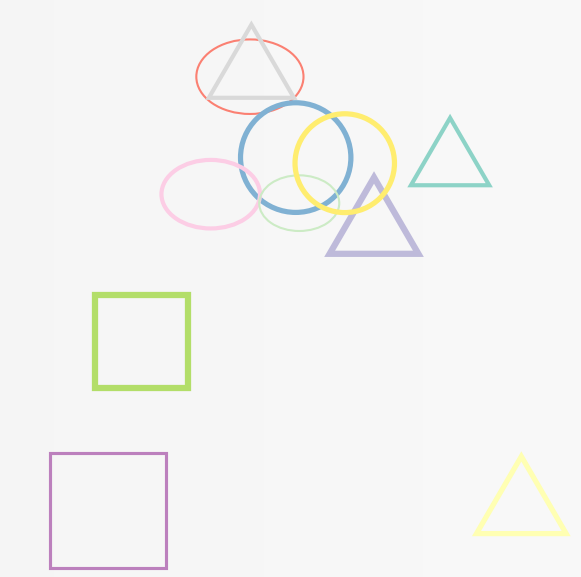[{"shape": "triangle", "thickness": 2, "radius": 0.39, "center": [0.774, 0.717]}, {"shape": "triangle", "thickness": 2.5, "radius": 0.45, "center": [0.897, 0.12]}, {"shape": "triangle", "thickness": 3, "radius": 0.44, "center": [0.643, 0.604]}, {"shape": "oval", "thickness": 1, "radius": 0.46, "center": [0.43, 0.866]}, {"shape": "circle", "thickness": 2.5, "radius": 0.47, "center": [0.509, 0.726]}, {"shape": "square", "thickness": 3, "radius": 0.4, "center": [0.244, 0.408]}, {"shape": "oval", "thickness": 2, "radius": 0.42, "center": [0.363, 0.663]}, {"shape": "triangle", "thickness": 2, "radius": 0.42, "center": [0.432, 0.872]}, {"shape": "square", "thickness": 1.5, "radius": 0.5, "center": [0.186, 0.115]}, {"shape": "oval", "thickness": 1, "radius": 0.34, "center": [0.515, 0.647]}, {"shape": "circle", "thickness": 2.5, "radius": 0.43, "center": [0.593, 0.717]}]